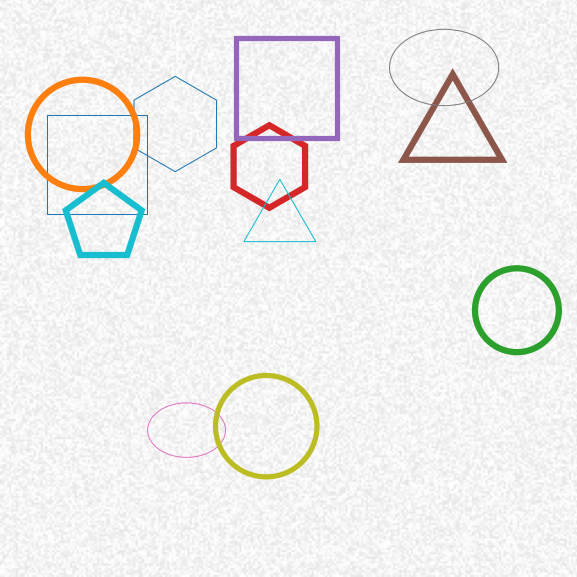[{"shape": "hexagon", "thickness": 0.5, "radius": 0.41, "center": [0.303, 0.784]}, {"shape": "square", "thickness": 0.5, "radius": 0.43, "center": [0.168, 0.714]}, {"shape": "circle", "thickness": 3, "radius": 0.47, "center": [0.143, 0.766]}, {"shape": "circle", "thickness": 3, "radius": 0.36, "center": [0.895, 0.462]}, {"shape": "hexagon", "thickness": 3, "radius": 0.36, "center": [0.466, 0.711]}, {"shape": "square", "thickness": 2.5, "radius": 0.44, "center": [0.497, 0.847]}, {"shape": "triangle", "thickness": 3, "radius": 0.49, "center": [0.784, 0.772]}, {"shape": "oval", "thickness": 0.5, "radius": 0.34, "center": [0.323, 0.254]}, {"shape": "oval", "thickness": 0.5, "radius": 0.47, "center": [0.769, 0.882]}, {"shape": "circle", "thickness": 2.5, "radius": 0.44, "center": [0.461, 0.261]}, {"shape": "triangle", "thickness": 0.5, "radius": 0.36, "center": [0.485, 0.617]}, {"shape": "pentagon", "thickness": 3, "radius": 0.35, "center": [0.18, 0.613]}]